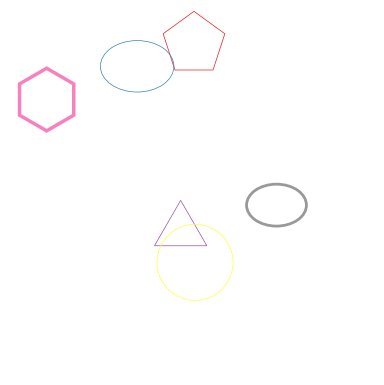[{"shape": "pentagon", "thickness": 0.5, "radius": 0.42, "center": [0.504, 0.886]}, {"shape": "oval", "thickness": 0.5, "radius": 0.48, "center": [0.356, 0.828]}, {"shape": "triangle", "thickness": 0.5, "radius": 0.39, "center": [0.469, 0.401]}, {"shape": "circle", "thickness": 0.5, "radius": 0.49, "center": [0.507, 0.319]}, {"shape": "hexagon", "thickness": 2.5, "radius": 0.41, "center": [0.121, 0.741]}, {"shape": "oval", "thickness": 2, "radius": 0.39, "center": [0.718, 0.467]}]